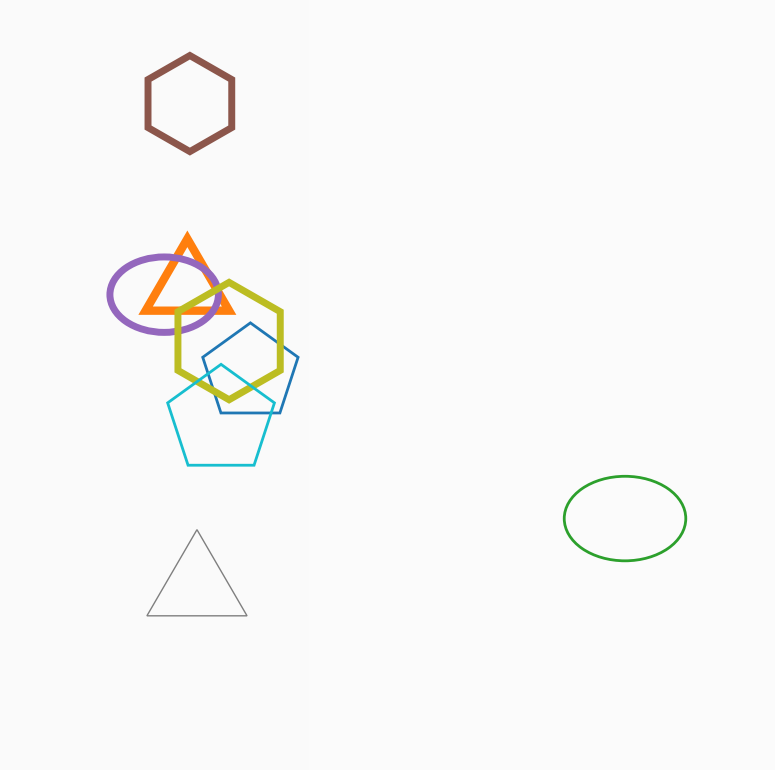[{"shape": "pentagon", "thickness": 1, "radius": 0.32, "center": [0.323, 0.516]}, {"shape": "triangle", "thickness": 3, "radius": 0.31, "center": [0.242, 0.628]}, {"shape": "oval", "thickness": 1, "radius": 0.39, "center": [0.806, 0.327]}, {"shape": "oval", "thickness": 2.5, "radius": 0.35, "center": [0.212, 0.617]}, {"shape": "hexagon", "thickness": 2.5, "radius": 0.31, "center": [0.245, 0.865]}, {"shape": "triangle", "thickness": 0.5, "radius": 0.37, "center": [0.254, 0.238]}, {"shape": "hexagon", "thickness": 2.5, "radius": 0.38, "center": [0.296, 0.557]}, {"shape": "pentagon", "thickness": 1, "radius": 0.36, "center": [0.285, 0.454]}]